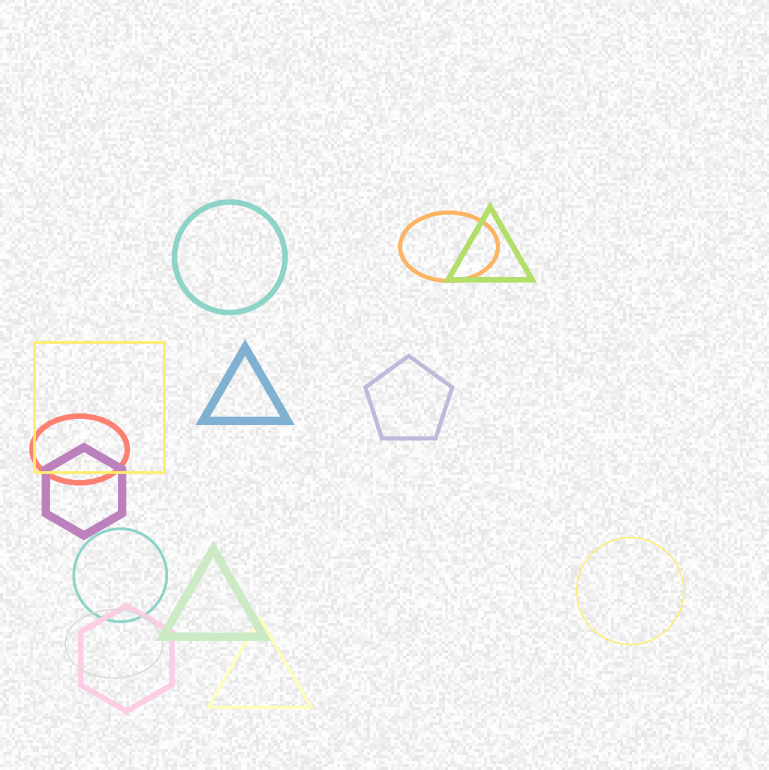[{"shape": "circle", "thickness": 2, "radius": 0.36, "center": [0.298, 0.666]}, {"shape": "circle", "thickness": 1, "radius": 0.3, "center": [0.156, 0.253]}, {"shape": "triangle", "thickness": 1, "radius": 0.39, "center": [0.337, 0.12]}, {"shape": "pentagon", "thickness": 1.5, "radius": 0.3, "center": [0.531, 0.479]}, {"shape": "oval", "thickness": 2, "radius": 0.31, "center": [0.103, 0.416]}, {"shape": "triangle", "thickness": 3, "radius": 0.32, "center": [0.318, 0.485]}, {"shape": "oval", "thickness": 1.5, "radius": 0.32, "center": [0.583, 0.68]}, {"shape": "triangle", "thickness": 2, "radius": 0.32, "center": [0.637, 0.668]}, {"shape": "hexagon", "thickness": 2, "radius": 0.34, "center": [0.164, 0.145]}, {"shape": "oval", "thickness": 0.5, "radius": 0.32, "center": [0.148, 0.164]}, {"shape": "hexagon", "thickness": 3, "radius": 0.29, "center": [0.109, 0.362]}, {"shape": "triangle", "thickness": 3, "radius": 0.38, "center": [0.277, 0.211]}, {"shape": "circle", "thickness": 0.5, "radius": 0.35, "center": [0.818, 0.232]}, {"shape": "square", "thickness": 1, "radius": 0.42, "center": [0.128, 0.471]}]